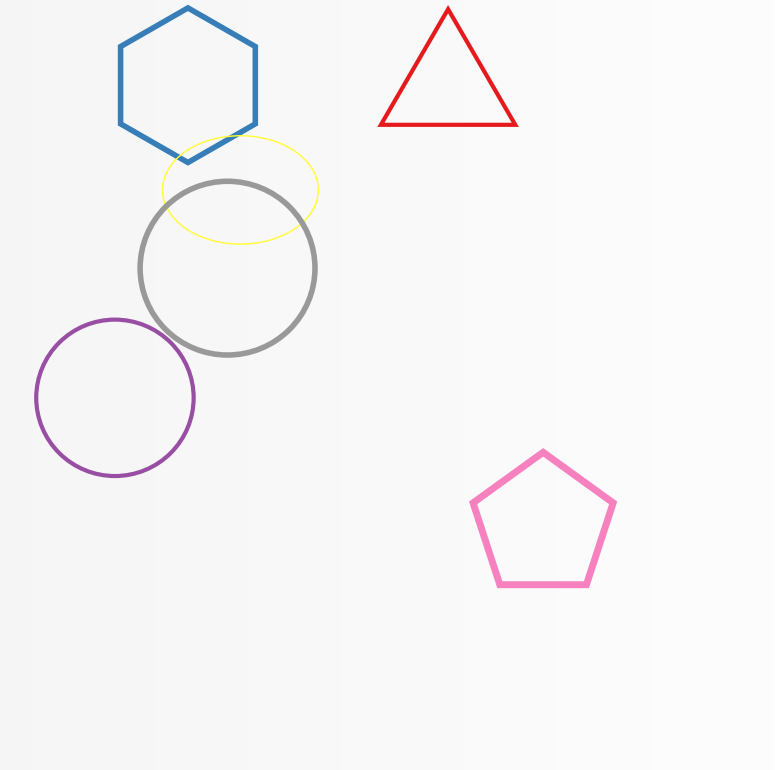[{"shape": "triangle", "thickness": 1.5, "radius": 0.5, "center": [0.578, 0.888]}, {"shape": "hexagon", "thickness": 2, "radius": 0.5, "center": [0.243, 0.889]}, {"shape": "circle", "thickness": 1.5, "radius": 0.51, "center": [0.148, 0.483]}, {"shape": "oval", "thickness": 0.5, "radius": 0.5, "center": [0.31, 0.753]}, {"shape": "pentagon", "thickness": 2.5, "radius": 0.48, "center": [0.701, 0.318]}, {"shape": "circle", "thickness": 2, "radius": 0.56, "center": [0.294, 0.652]}]